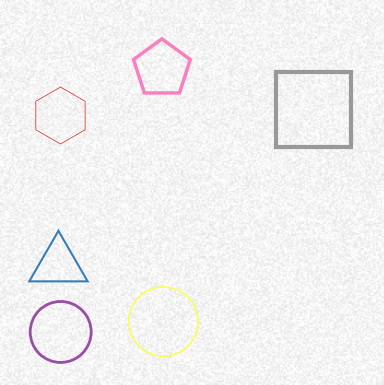[{"shape": "hexagon", "thickness": 0.5, "radius": 0.37, "center": [0.157, 0.7]}, {"shape": "triangle", "thickness": 1.5, "radius": 0.44, "center": [0.152, 0.313]}, {"shape": "circle", "thickness": 2, "radius": 0.4, "center": [0.158, 0.138]}, {"shape": "circle", "thickness": 1, "radius": 0.45, "center": [0.424, 0.165]}, {"shape": "pentagon", "thickness": 2.5, "radius": 0.39, "center": [0.421, 0.821]}, {"shape": "square", "thickness": 3, "radius": 0.48, "center": [0.815, 0.715]}]